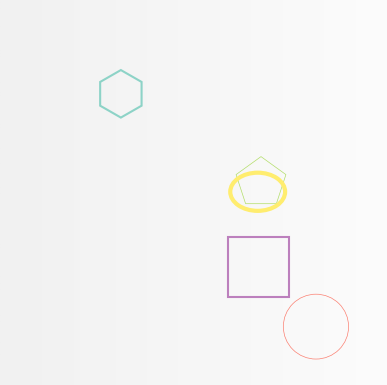[{"shape": "hexagon", "thickness": 1.5, "radius": 0.31, "center": [0.312, 0.756]}, {"shape": "circle", "thickness": 0.5, "radius": 0.42, "center": [0.815, 0.152]}, {"shape": "pentagon", "thickness": 0.5, "radius": 0.34, "center": [0.674, 0.526]}, {"shape": "square", "thickness": 1.5, "radius": 0.39, "center": [0.667, 0.306]}, {"shape": "oval", "thickness": 3, "radius": 0.35, "center": [0.665, 0.502]}]